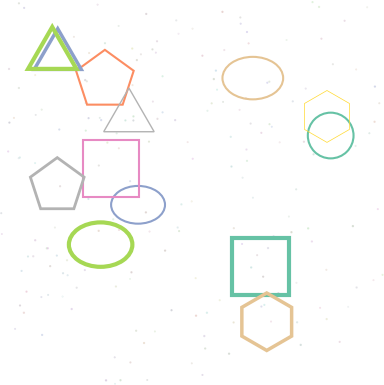[{"shape": "square", "thickness": 3, "radius": 0.37, "center": [0.677, 0.308]}, {"shape": "circle", "thickness": 1.5, "radius": 0.3, "center": [0.859, 0.648]}, {"shape": "pentagon", "thickness": 1.5, "radius": 0.39, "center": [0.272, 0.792]}, {"shape": "triangle", "thickness": 2.5, "radius": 0.35, "center": [0.15, 0.855]}, {"shape": "oval", "thickness": 1.5, "radius": 0.35, "center": [0.359, 0.468]}, {"shape": "square", "thickness": 1.5, "radius": 0.37, "center": [0.288, 0.563]}, {"shape": "oval", "thickness": 3, "radius": 0.41, "center": [0.261, 0.365]}, {"shape": "triangle", "thickness": 3, "radius": 0.36, "center": [0.136, 0.857]}, {"shape": "hexagon", "thickness": 0.5, "radius": 0.34, "center": [0.849, 0.698]}, {"shape": "hexagon", "thickness": 2.5, "radius": 0.37, "center": [0.693, 0.164]}, {"shape": "oval", "thickness": 1.5, "radius": 0.39, "center": [0.657, 0.797]}, {"shape": "triangle", "thickness": 1, "radius": 0.38, "center": [0.335, 0.696]}, {"shape": "pentagon", "thickness": 2, "radius": 0.37, "center": [0.149, 0.517]}]